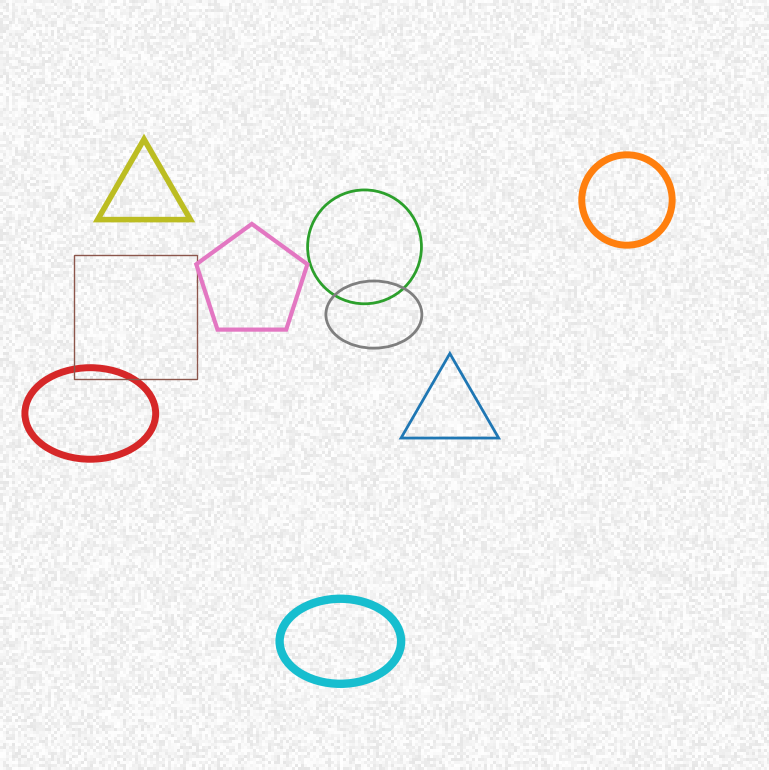[{"shape": "triangle", "thickness": 1, "radius": 0.37, "center": [0.584, 0.468]}, {"shape": "circle", "thickness": 2.5, "radius": 0.29, "center": [0.814, 0.74]}, {"shape": "circle", "thickness": 1, "radius": 0.37, "center": [0.473, 0.679]}, {"shape": "oval", "thickness": 2.5, "radius": 0.42, "center": [0.117, 0.463]}, {"shape": "square", "thickness": 0.5, "radius": 0.4, "center": [0.176, 0.588]}, {"shape": "pentagon", "thickness": 1.5, "radius": 0.38, "center": [0.327, 0.633]}, {"shape": "oval", "thickness": 1, "radius": 0.31, "center": [0.486, 0.591]}, {"shape": "triangle", "thickness": 2, "radius": 0.35, "center": [0.187, 0.75]}, {"shape": "oval", "thickness": 3, "radius": 0.39, "center": [0.442, 0.167]}]